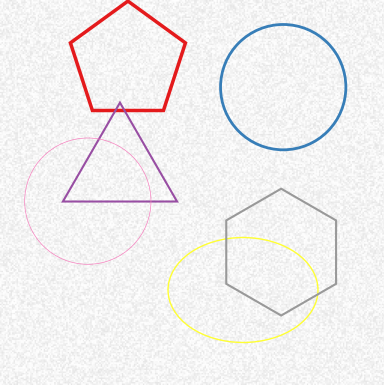[{"shape": "pentagon", "thickness": 2.5, "radius": 0.79, "center": [0.332, 0.84]}, {"shape": "circle", "thickness": 2, "radius": 0.81, "center": [0.736, 0.774]}, {"shape": "triangle", "thickness": 1.5, "radius": 0.86, "center": [0.312, 0.562]}, {"shape": "oval", "thickness": 1, "radius": 0.97, "center": [0.631, 0.247]}, {"shape": "circle", "thickness": 0.5, "radius": 0.82, "center": [0.228, 0.478]}, {"shape": "hexagon", "thickness": 1.5, "radius": 0.82, "center": [0.73, 0.345]}]